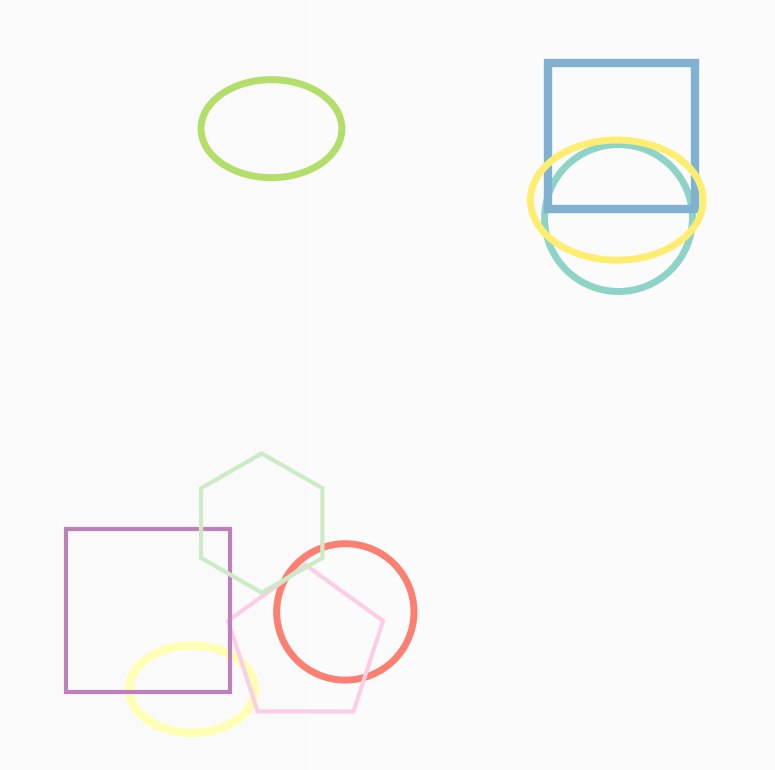[{"shape": "circle", "thickness": 2.5, "radius": 0.48, "center": [0.798, 0.717]}, {"shape": "oval", "thickness": 3, "radius": 0.41, "center": [0.248, 0.105]}, {"shape": "circle", "thickness": 2.5, "radius": 0.44, "center": [0.446, 0.205]}, {"shape": "square", "thickness": 3, "radius": 0.47, "center": [0.802, 0.824]}, {"shape": "oval", "thickness": 2.5, "radius": 0.45, "center": [0.35, 0.833]}, {"shape": "pentagon", "thickness": 1.5, "radius": 0.53, "center": [0.394, 0.161]}, {"shape": "square", "thickness": 1.5, "radius": 0.53, "center": [0.191, 0.207]}, {"shape": "hexagon", "thickness": 1.5, "radius": 0.45, "center": [0.338, 0.321]}, {"shape": "oval", "thickness": 2.5, "radius": 0.56, "center": [0.796, 0.74]}]